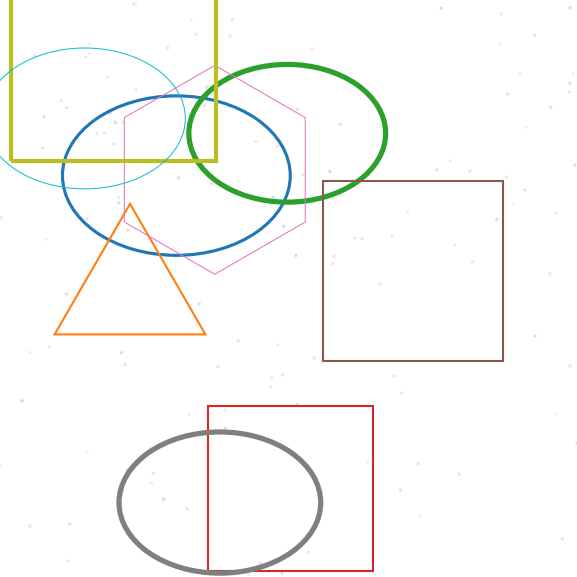[{"shape": "oval", "thickness": 1.5, "radius": 0.99, "center": [0.305, 0.695]}, {"shape": "triangle", "thickness": 1, "radius": 0.75, "center": [0.225, 0.495]}, {"shape": "oval", "thickness": 2.5, "radius": 0.85, "center": [0.497, 0.768]}, {"shape": "square", "thickness": 1, "radius": 0.71, "center": [0.502, 0.153]}, {"shape": "square", "thickness": 1, "radius": 0.78, "center": [0.715, 0.53]}, {"shape": "hexagon", "thickness": 0.5, "radius": 0.9, "center": [0.372, 0.705]}, {"shape": "oval", "thickness": 2.5, "radius": 0.87, "center": [0.381, 0.129]}, {"shape": "square", "thickness": 2, "radius": 0.89, "center": [0.196, 0.898]}, {"shape": "oval", "thickness": 0.5, "radius": 0.87, "center": [0.147, 0.794]}]